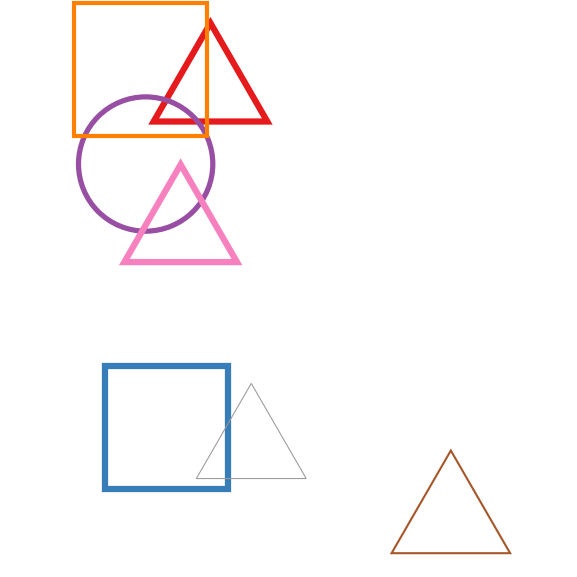[{"shape": "triangle", "thickness": 3, "radius": 0.57, "center": [0.364, 0.846]}, {"shape": "square", "thickness": 3, "radius": 0.53, "center": [0.289, 0.259]}, {"shape": "circle", "thickness": 2.5, "radius": 0.58, "center": [0.252, 0.715]}, {"shape": "square", "thickness": 2, "radius": 0.58, "center": [0.243, 0.879]}, {"shape": "triangle", "thickness": 1, "radius": 0.59, "center": [0.781, 0.1]}, {"shape": "triangle", "thickness": 3, "radius": 0.56, "center": [0.313, 0.602]}, {"shape": "triangle", "thickness": 0.5, "radius": 0.55, "center": [0.435, 0.225]}]